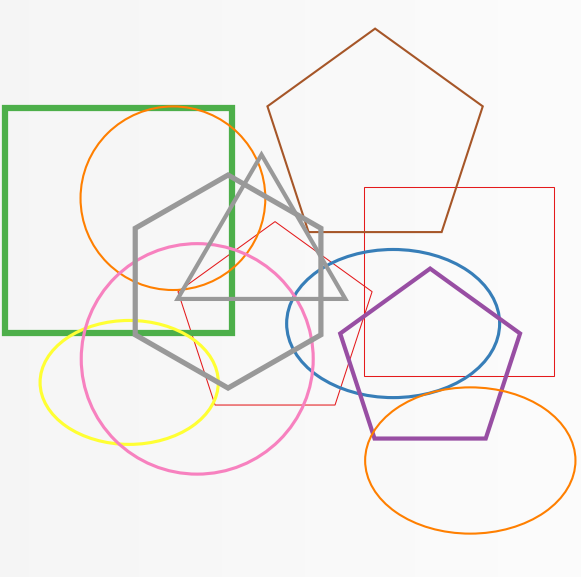[{"shape": "pentagon", "thickness": 0.5, "radius": 0.88, "center": [0.473, 0.44]}, {"shape": "square", "thickness": 0.5, "radius": 0.82, "center": [0.79, 0.511]}, {"shape": "oval", "thickness": 1.5, "radius": 0.92, "center": [0.676, 0.439]}, {"shape": "square", "thickness": 3, "radius": 0.98, "center": [0.204, 0.617]}, {"shape": "pentagon", "thickness": 2, "radius": 0.81, "center": [0.74, 0.371]}, {"shape": "circle", "thickness": 1, "radius": 0.79, "center": [0.298, 0.656]}, {"shape": "oval", "thickness": 1, "radius": 0.9, "center": [0.809, 0.202]}, {"shape": "oval", "thickness": 1.5, "radius": 0.77, "center": [0.222, 0.337]}, {"shape": "pentagon", "thickness": 1, "radius": 0.97, "center": [0.645, 0.755]}, {"shape": "circle", "thickness": 1.5, "radius": 1.0, "center": [0.339, 0.378]}, {"shape": "triangle", "thickness": 2, "radius": 0.83, "center": [0.45, 0.565]}, {"shape": "hexagon", "thickness": 2.5, "radius": 0.92, "center": [0.392, 0.512]}]